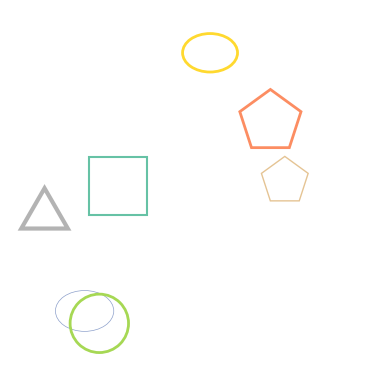[{"shape": "square", "thickness": 1.5, "radius": 0.38, "center": [0.307, 0.517]}, {"shape": "pentagon", "thickness": 2, "radius": 0.42, "center": [0.702, 0.684]}, {"shape": "oval", "thickness": 0.5, "radius": 0.38, "center": [0.22, 0.192]}, {"shape": "circle", "thickness": 2, "radius": 0.38, "center": [0.258, 0.16]}, {"shape": "oval", "thickness": 2, "radius": 0.36, "center": [0.546, 0.863]}, {"shape": "pentagon", "thickness": 1, "radius": 0.32, "center": [0.74, 0.53]}, {"shape": "triangle", "thickness": 3, "radius": 0.35, "center": [0.116, 0.441]}]